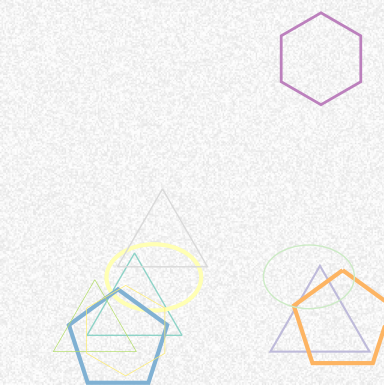[{"shape": "triangle", "thickness": 1, "radius": 0.71, "center": [0.349, 0.2]}, {"shape": "oval", "thickness": 3, "radius": 0.61, "center": [0.4, 0.28]}, {"shape": "triangle", "thickness": 1.5, "radius": 0.74, "center": [0.831, 0.161]}, {"shape": "pentagon", "thickness": 3, "radius": 0.67, "center": [0.307, 0.114]}, {"shape": "pentagon", "thickness": 3, "radius": 0.67, "center": [0.89, 0.165]}, {"shape": "triangle", "thickness": 0.5, "radius": 0.62, "center": [0.246, 0.149]}, {"shape": "triangle", "thickness": 1, "radius": 0.67, "center": [0.422, 0.374]}, {"shape": "hexagon", "thickness": 2, "radius": 0.6, "center": [0.834, 0.847]}, {"shape": "oval", "thickness": 1, "radius": 0.59, "center": [0.802, 0.281]}, {"shape": "hexagon", "thickness": 0.5, "radius": 0.59, "center": [0.327, 0.141]}]